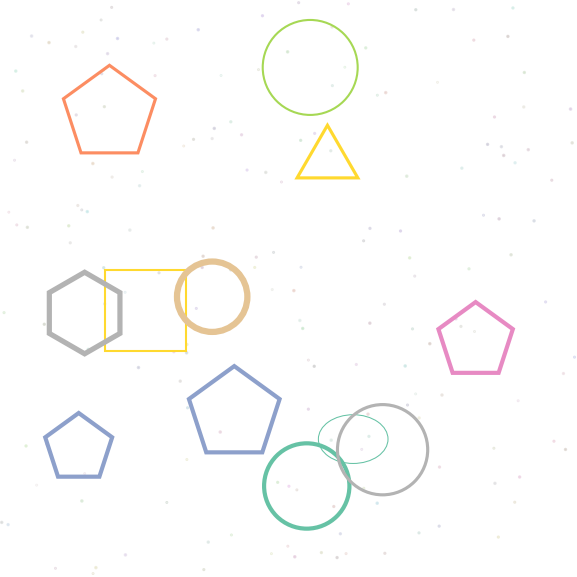[{"shape": "circle", "thickness": 2, "radius": 0.37, "center": [0.531, 0.158]}, {"shape": "oval", "thickness": 0.5, "radius": 0.3, "center": [0.612, 0.239]}, {"shape": "pentagon", "thickness": 1.5, "radius": 0.42, "center": [0.19, 0.802]}, {"shape": "pentagon", "thickness": 2, "radius": 0.41, "center": [0.406, 0.283]}, {"shape": "pentagon", "thickness": 2, "radius": 0.3, "center": [0.136, 0.223]}, {"shape": "pentagon", "thickness": 2, "radius": 0.34, "center": [0.824, 0.408]}, {"shape": "circle", "thickness": 1, "radius": 0.41, "center": [0.537, 0.882]}, {"shape": "square", "thickness": 1, "radius": 0.35, "center": [0.253, 0.462]}, {"shape": "triangle", "thickness": 1.5, "radius": 0.3, "center": [0.567, 0.721]}, {"shape": "circle", "thickness": 3, "radius": 0.3, "center": [0.367, 0.485]}, {"shape": "circle", "thickness": 1.5, "radius": 0.39, "center": [0.662, 0.22]}, {"shape": "hexagon", "thickness": 2.5, "radius": 0.35, "center": [0.147, 0.457]}]